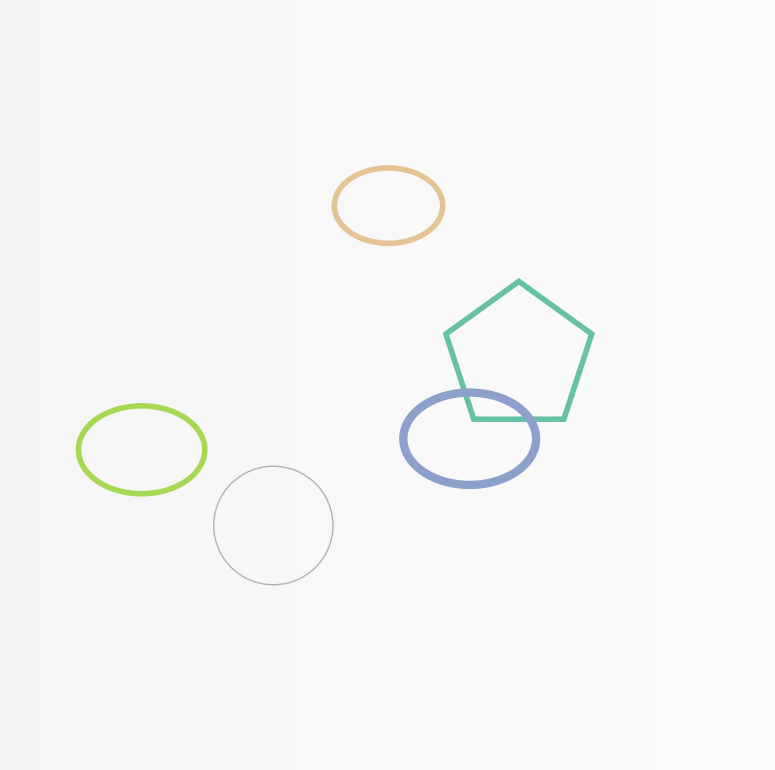[{"shape": "pentagon", "thickness": 2, "radius": 0.49, "center": [0.669, 0.536]}, {"shape": "oval", "thickness": 3, "radius": 0.43, "center": [0.606, 0.43]}, {"shape": "oval", "thickness": 2, "radius": 0.41, "center": [0.183, 0.416]}, {"shape": "oval", "thickness": 2, "radius": 0.35, "center": [0.501, 0.733]}, {"shape": "circle", "thickness": 0.5, "radius": 0.38, "center": [0.353, 0.318]}]